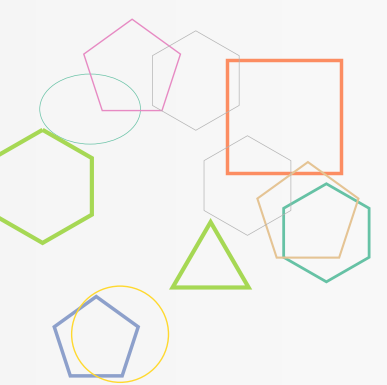[{"shape": "oval", "thickness": 0.5, "radius": 0.65, "center": [0.233, 0.717]}, {"shape": "hexagon", "thickness": 2, "radius": 0.64, "center": [0.842, 0.395]}, {"shape": "square", "thickness": 2.5, "radius": 0.73, "center": [0.733, 0.698]}, {"shape": "pentagon", "thickness": 2.5, "radius": 0.57, "center": [0.248, 0.116]}, {"shape": "pentagon", "thickness": 1, "radius": 0.66, "center": [0.341, 0.819]}, {"shape": "triangle", "thickness": 3, "radius": 0.57, "center": [0.544, 0.31]}, {"shape": "hexagon", "thickness": 3, "radius": 0.73, "center": [0.11, 0.516]}, {"shape": "circle", "thickness": 1, "radius": 0.62, "center": [0.31, 0.132]}, {"shape": "pentagon", "thickness": 1.5, "radius": 0.69, "center": [0.795, 0.442]}, {"shape": "hexagon", "thickness": 0.5, "radius": 0.65, "center": [0.639, 0.518]}, {"shape": "hexagon", "thickness": 0.5, "radius": 0.65, "center": [0.505, 0.791]}]